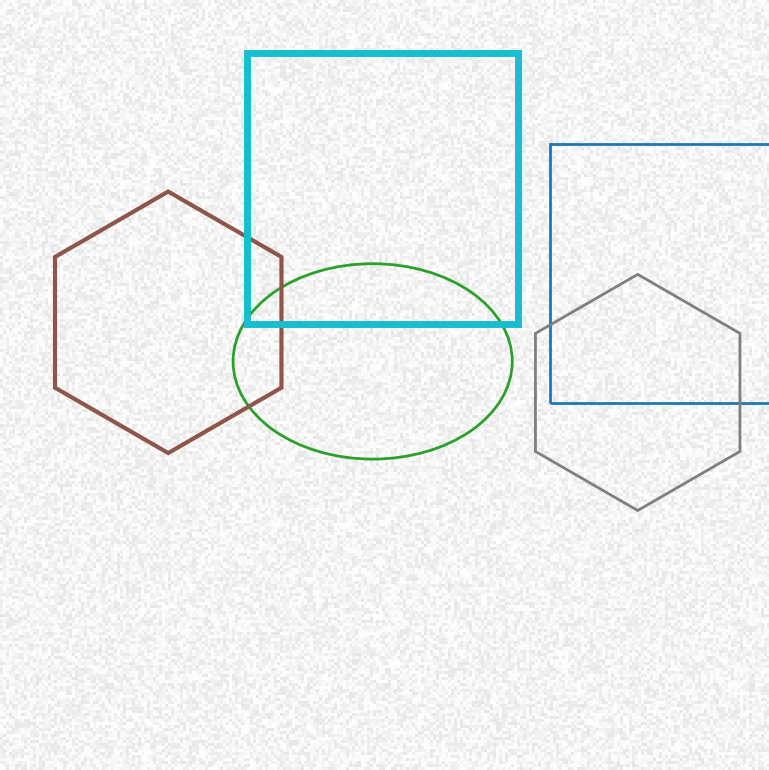[{"shape": "square", "thickness": 1, "radius": 0.84, "center": [0.883, 0.645]}, {"shape": "oval", "thickness": 1, "radius": 0.91, "center": [0.484, 0.531]}, {"shape": "hexagon", "thickness": 1.5, "radius": 0.85, "center": [0.218, 0.581]}, {"shape": "hexagon", "thickness": 1, "radius": 0.77, "center": [0.828, 0.49]}, {"shape": "square", "thickness": 2.5, "radius": 0.88, "center": [0.496, 0.755]}]